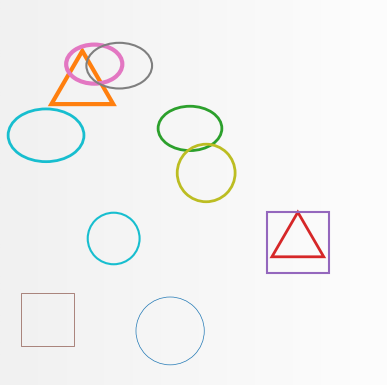[{"shape": "circle", "thickness": 0.5, "radius": 0.44, "center": [0.439, 0.14]}, {"shape": "triangle", "thickness": 3, "radius": 0.46, "center": [0.212, 0.776]}, {"shape": "oval", "thickness": 2, "radius": 0.41, "center": [0.49, 0.666]}, {"shape": "triangle", "thickness": 2, "radius": 0.39, "center": [0.769, 0.372]}, {"shape": "square", "thickness": 1.5, "radius": 0.4, "center": [0.768, 0.37]}, {"shape": "square", "thickness": 0.5, "radius": 0.34, "center": [0.123, 0.17]}, {"shape": "oval", "thickness": 3, "radius": 0.36, "center": [0.243, 0.833]}, {"shape": "oval", "thickness": 1.5, "radius": 0.42, "center": [0.308, 0.829]}, {"shape": "circle", "thickness": 2, "radius": 0.37, "center": [0.532, 0.551]}, {"shape": "circle", "thickness": 1.5, "radius": 0.33, "center": [0.293, 0.381]}, {"shape": "oval", "thickness": 2, "radius": 0.49, "center": [0.119, 0.649]}]